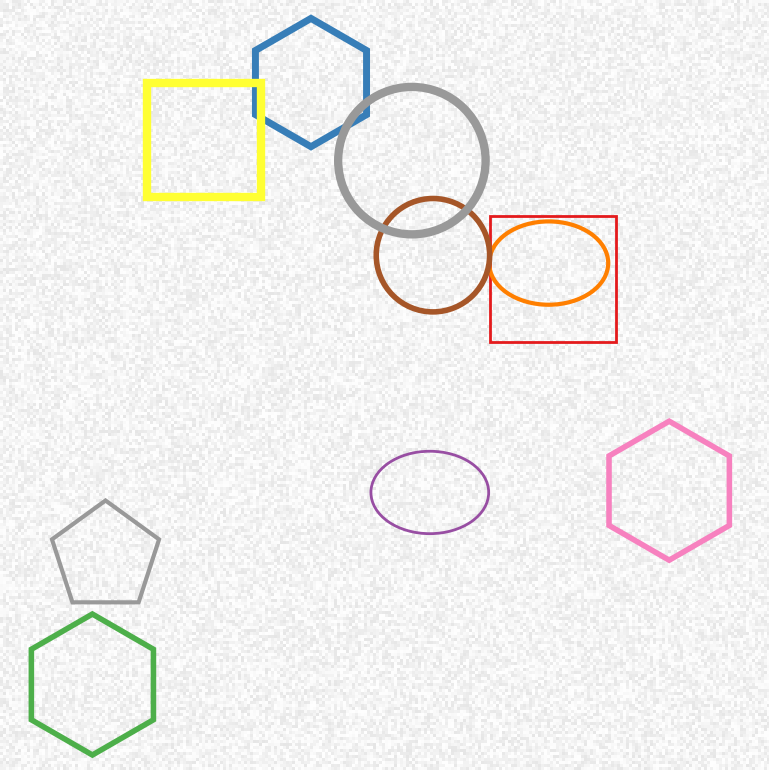[{"shape": "square", "thickness": 1, "radius": 0.41, "center": [0.718, 0.638]}, {"shape": "hexagon", "thickness": 2.5, "radius": 0.42, "center": [0.404, 0.893]}, {"shape": "hexagon", "thickness": 2, "radius": 0.46, "center": [0.12, 0.111]}, {"shape": "oval", "thickness": 1, "radius": 0.38, "center": [0.558, 0.36]}, {"shape": "oval", "thickness": 1.5, "radius": 0.39, "center": [0.713, 0.658]}, {"shape": "square", "thickness": 3, "radius": 0.37, "center": [0.265, 0.818]}, {"shape": "circle", "thickness": 2, "radius": 0.37, "center": [0.562, 0.669]}, {"shape": "hexagon", "thickness": 2, "radius": 0.45, "center": [0.869, 0.363]}, {"shape": "pentagon", "thickness": 1.5, "radius": 0.37, "center": [0.137, 0.277]}, {"shape": "circle", "thickness": 3, "radius": 0.48, "center": [0.535, 0.791]}]